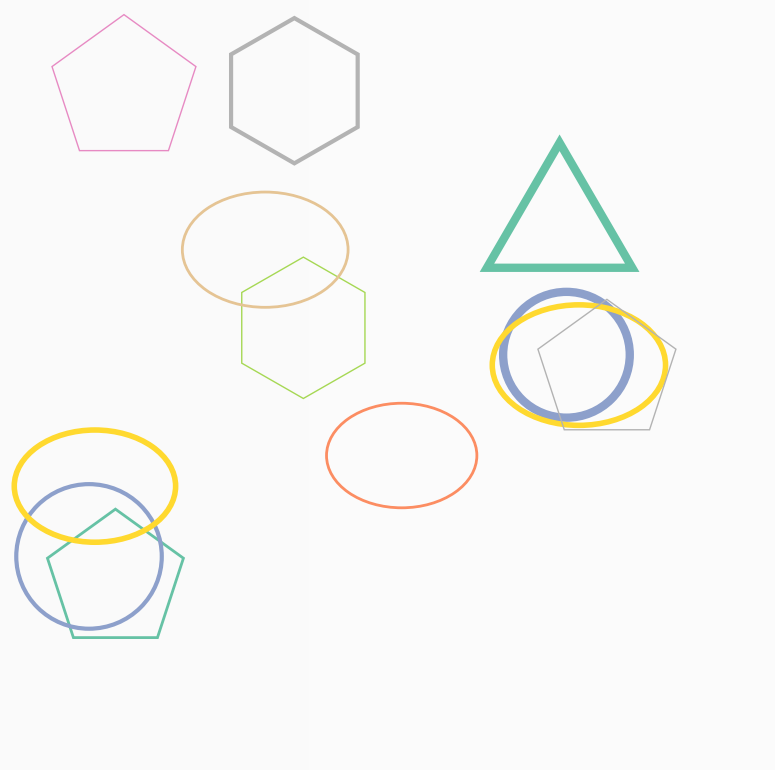[{"shape": "pentagon", "thickness": 1, "radius": 0.46, "center": [0.149, 0.247]}, {"shape": "triangle", "thickness": 3, "radius": 0.54, "center": [0.722, 0.706]}, {"shape": "oval", "thickness": 1, "radius": 0.49, "center": [0.518, 0.408]}, {"shape": "circle", "thickness": 1.5, "radius": 0.47, "center": [0.115, 0.277]}, {"shape": "circle", "thickness": 3, "radius": 0.41, "center": [0.731, 0.539]}, {"shape": "pentagon", "thickness": 0.5, "radius": 0.49, "center": [0.16, 0.883]}, {"shape": "hexagon", "thickness": 0.5, "radius": 0.46, "center": [0.391, 0.574]}, {"shape": "oval", "thickness": 2, "radius": 0.52, "center": [0.123, 0.369]}, {"shape": "oval", "thickness": 2, "radius": 0.56, "center": [0.747, 0.526]}, {"shape": "oval", "thickness": 1, "radius": 0.53, "center": [0.342, 0.676]}, {"shape": "hexagon", "thickness": 1.5, "radius": 0.47, "center": [0.38, 0.882]}, {"shape": "pentagon", "thickness": 0.5, "radius": 0.47, "center": [0.783, 0.518]}]